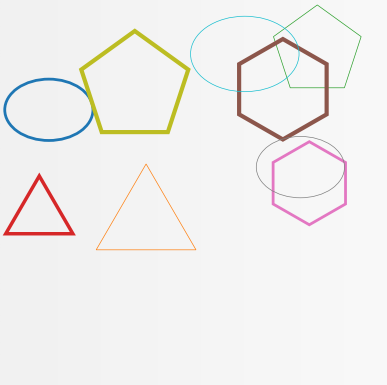[{"shape": "oval", "thickness": 2, "radius": 0.57, "center": [0.126, 0.715]}, {"shape": "triangle", "thickness": 0.5, "radius": 0.74, "center": [0.377, 0.425]}, {"shape": "pentagon", "thickness": 0.5, "radius": 0.59, "center": [0.819, 0.868]}, {"shape": "triangle", "thickness": 2.5, "radius": 0.5, "center": [0.101, 0.443]}, {"shape": "hexagon", "thickness": 3, "radius": 0.65, "center": [0.73, 0.768]}, {"shape": "hexagon", "thickness": 2, "radius": 0.54, "center": [0.798, 0.524]}, {"shape": "oval", "thickness": 0.5, "radius": 0.57, "center": [0.775, 0.566]}, {"shape": "pentagon", "thickness": 3, "radius": 0.73, "center": [0.348, 0.774]}, {"shape": "oval", "thickness": 0.5, "radius": 0.7, "center": [0.632, 0.86]}]